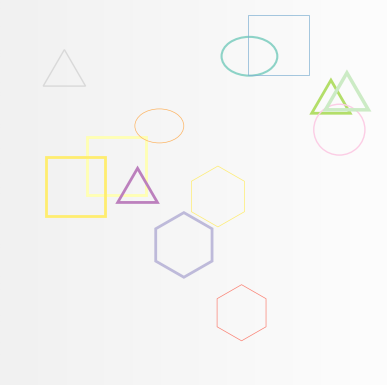[{"shape": "oval", "thickness": 1.5, "radius": 0.36, "center": [0.644, 0.854]}, {"shape": "square", "thickness": 2, "radius": 0.38, "center": [0.301, 0.57]}, {"shape": "hexagon", "thickness": 2, "radius": 0.42, "center": [0.475, 0.364]}, {"shape": "hexagon", "thickness": 0.5, "radius": 0.36, "center": [0.623, 0.188]}, {"shape": "square", "thickness": 0.5, "radius": 0.39, "center": [0.719, 0.883]}, {"shape": "oval", "thickness": 0.5, "radius": 0.32, "center": [0.411, 0.673]}, {"shape": "triangle", "thickness": 2, "radius": 0.29, "center": [0.854, 0.734]}, {"shape": "circle", "thickness": 1, "radius": 0.33, "center": [0.876, 0.663]}, {"shape": "triangle", "thickness": 1, "radius": 0.32, "center": [0.166, 0.808]}, {"shape": "triangle", "thickness": 2, "radius": 0.3, "center": [0.355, 0.504]}, {"shape": "triangle", "thickness": 2.5, "radius": 0.32, "center": [0.895, 0.747]}, {"shape": "hexagon", "thickness": 0.5, "radius": 0.4, "center": [0.562, 0.49]}, {"shape": "square", "thickness": 2, "radius": 0.38, "center": [0.194, 0.516]}]